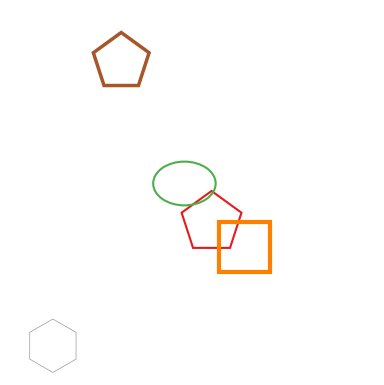[{"shape": "pentagon", "thickness": 1.5, "radius": 0.41, "center": [0.549, 0.422]}, {"shape": "oval", "thickness": 1.5, "radius": 0.41, "center": [0.479, 0.523]}, {"shape": "square", "thickness": 3, "radius": 0.33, "center": [0.635, 0.357]}, {"shape": "pentagon", "thickness": 2.5, "radius": 0.38, "center": [0.315, 0.839]}, {"shape": "hexagon", "thickness": 0.5, "radius": 0.35, "center": [0.137, 0.102]}]